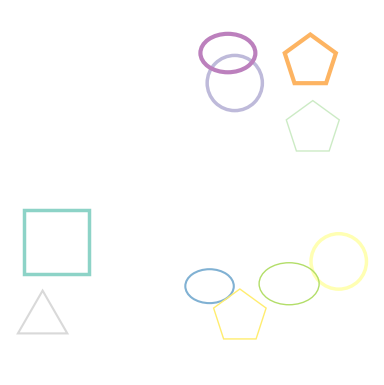[{"shape": "square", "thickness": 2.5, "radius": 0.42, "center": [0.146, 0.372]}, {"shape": "circle", "thickness": 2.5, "radius": 0.36, "center": [0.88, 0.321]}, {"shape": "circle", "thickness": 2.5, "radius": 0.36, "center": [0.61, 0.784]}, {"shape": "oval", "thickness": 1.5, "radius": 0.31, "center": [0.544, 0.257]}, {"shape": "pentagon", "thickness": 3, "radius": 0.35, "center": [0.806, 0.84]}, {"shape": "oval", "thickness": 1, "radius": 0.39, "center": [0.751, 0.263]}, {"shape": "triangle", "thickness": 1.5, "radius": 0.37, "center": [0.111, 0.171]}, {"shape": "oval", "thickness": 3, "radius": 0.36, "center": [0.592, 0.862]}, {"shape": "pentagon", "thickness": 1, "radius": 0.36, "center": [0.812, 0.666]}, {"shape": "pentagon", "thickness": 1, "radius": 0.36, "center": [0.623, 0.178]}]